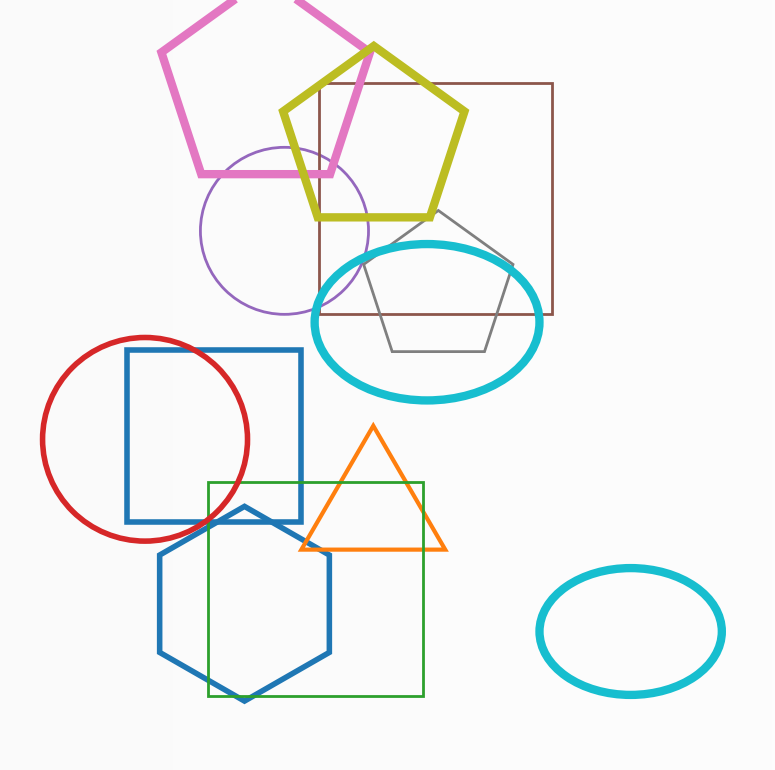[{"shape": "hexagon", "thickness": 2, "radius": 0.63, "center": [0.315, 0.216]}, {"shape": "square", "thickness": 2, "radius": 0.56, "center": [0.276, 0.434]}, {"shape": "triangle", "thickness": 1.5, "radius": 0.54, "center": [0.482, 0.34]}, {"shape": "square", "thickness": 1, "radius": 0.69, "center": [0.407, 0.235]}, {"shape": "circle", "thickness": 2, "radius": 0.66, "center": [0.187, 0.429]}, {"shape": "circle", "thickness": 1, "radius": 0.54, "center": [0.367, 0.7]}, {"shape": "square", "thickness": 1, "radius": 0.75, "center": [0.562, 0.742]}, {"shape": "pentagon", "thickness": 3, "radius": 0.71, "center": [0.343, 0.888]}, {"shape": "pentagon", "thickness": 1, "radius": 0.51, "center": [0.566, 0.625]}, {"shape": "pentagon", "thickness": 3, "radius": 0.62, "center": [0.482, 0.817]}, {"shape": "oval", "thickness": 3, "radius": 0.73, "center": [0.551, 0.582]}, {"shape": "oval", "thickness": 3, "radius": 0.59, "center": [0.814, 0.18]}]